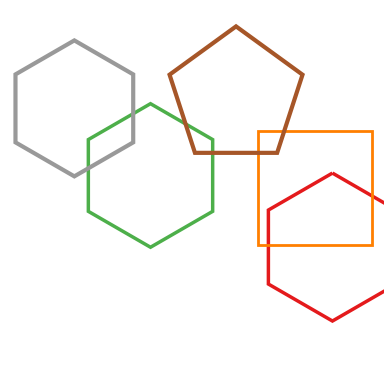[{"shape": "hexagon", "thickness": 2.5, "radius": 0.96, "center": [0.864, 0.358]}, {"shape": "hexagon", "thickness": 2.5, "radius": 0.93, "center": [0.391, 0.544]}, {"shape": "square", "thickness": 2, "radius": 0.73, "center": [0.818, 0.512]}, {"shape": "pentagon", "thickness": 3, "radius": 0.91, "center": [0.613, 0.75]}, {"shape": "hexagon", "thickness": 3, "radius": 0.88, "center": [0.193, 0.718]}]